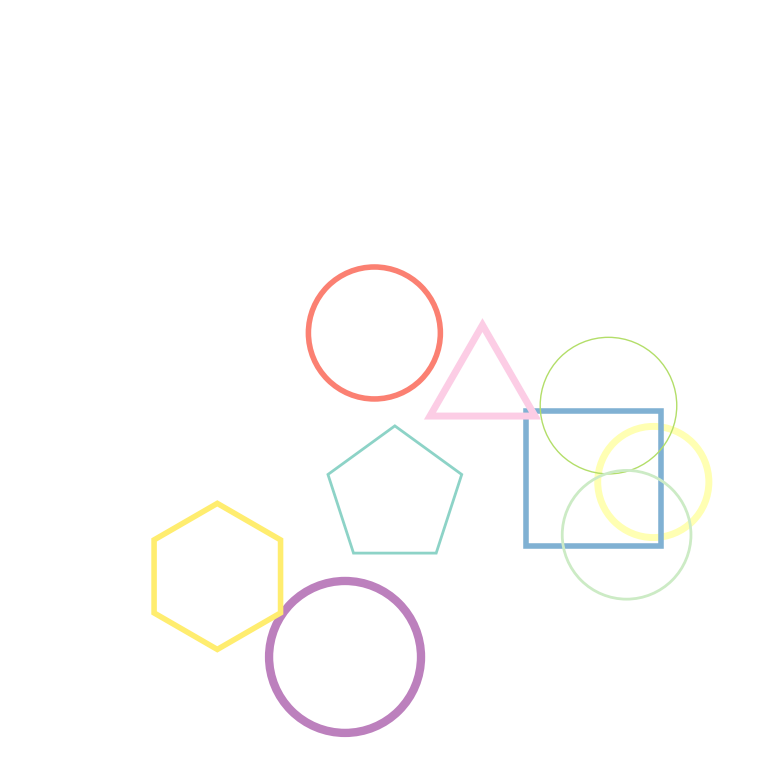[{"shape": "pentagon", "thickness": 1, "radius": 0.46, "center": [0.513, 0.356]}, {"shape": "circle", "thickness": 2.5, "radius": 0.36, "center": [0.848, 0.374]}, {"shape": "circle", "thickness": 2, "radius": 0.43, "center": [0.486, 0.568]}, {"shape": "square", "thickness": 2, "radius": 0.44, "center": [0.77, 0.378]}, {"shape": "circle", "thickness": 0.5, "radius": 0.44, "center": [0.79, 0.473]}, {"shape": "triangle", "thickness": 2.5, "radius": 0.39, "center": [0.627, 0.499]}, {"shape": "circle", "thickness": 3, "radius": 0.49, "center": [0.448, 0.147]}, {"shape": "circle", "thickness": 1, "radius": 0.42, "center": [0.814, 0.305]}, {"shape": "hexagon", "thickness": 2, "radius": 0.47, "center": [0.282, 0.251]}]